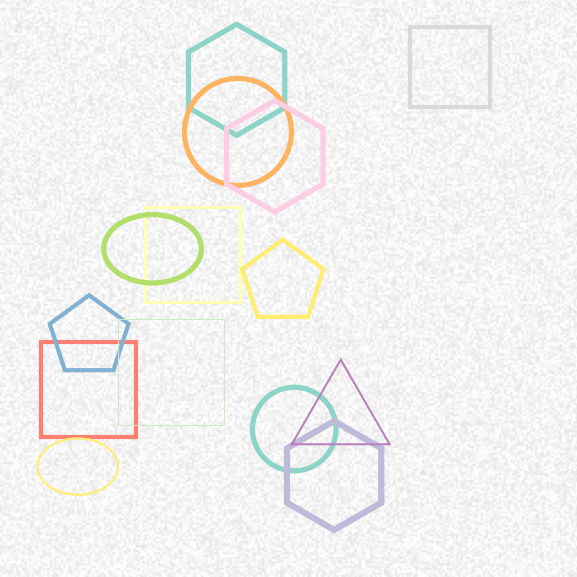[{"shape": "hexagon", "thickness": 2.5, "radius": 0.48, "center": [0.41, 0.861]}, {"shape": "circle", "thickness": 2.5, "radius": 0.36, "center": [0.51, 0.256]}, {"shape": "square", "thickness": 1.5, "radius": 0.41, "center": [0.333, 0.558]}, {"shape": "hexagon", "thickness": 3, "radius": 0.47, "center": [0.579, 0.176]}, {"shape": "square", "thickness": 2, "radius": 0.41, "center": [0.153, 0.325]}, {"shape": "pentagon", "thickness": 2, "radius": 0.36, "center": [0.154, 0.416]}, {"shape": "circle", "thickness": 2.5, "radius": 0.46, "center": [0.412, 0.771]}, {"shape": "oval", "thickness": 2.5, "radius": 0.42, "center": [0.264, 0.568]}, {"shape": "hexagon", "thickness": 2.5, "radius": 0.48, "center": [0.476, 0.729]}, {"shape": "square", "thickness": 2, "radius": 0.35, "center": [0.78, 0.884]}, {"shape": "triangle", "thickness": 1, "radius": 0.49, "center": [0.59, 0.279]}, {"shape": "square", "thickness": 0.5, "radius": 0.46, "center": [0.296, 0.355]}, {"shape": "oval", "thickness": 1, "radius": 0.35, "center": [0.135, 0.191]}, {"shape": "pentagon", "thickness": 2, "radius": 0.37, "center": [0.49, 0.51]}]